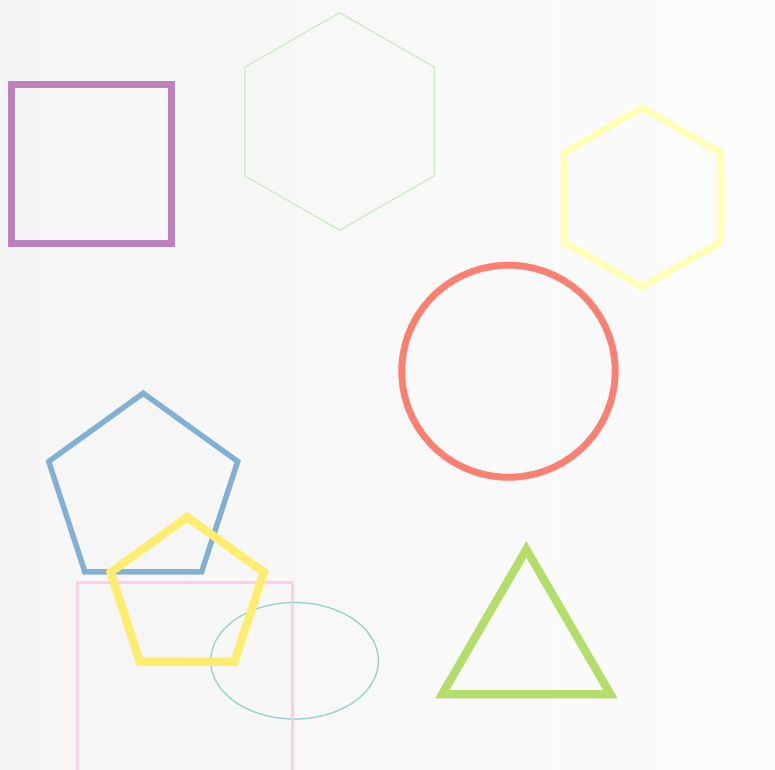[{"shape": "oval", "thickness": 0.5, "radius": 0.54, "center": [0.38, 0.142]}, {"shape": "hexagon", "thickness": 2.5, "radius": 0.58, "center": [0.829, 0.744]}, {"shape": "circle", "thickness": 2.5, "radius": 0.69, "center": [0.656, 0.518]}, {"shape": "pentagon", "thickness": 2, "radius": 0.64, "center": [0.185, 0.361]}, {"shape": "triangle", "thickness": 3, "radius": 0.63, "center": [0.679, 0.161]}, {"shape": "square", "thickness": 1, "radius": 0.69, "center": [0.238, 0.105]}, {"shape": "square", "thickness": 2.5, "radius": 0.52, "center": [0.118, 0.788]}, {"shape": "hexagon", "thickness": 0.5, "radius": 0.71, "center": [0.438, 0.842]}, {"shape": "pentagon", "thickness": 3, "radius": 0.52, "center": [0.242, 0.225]}]